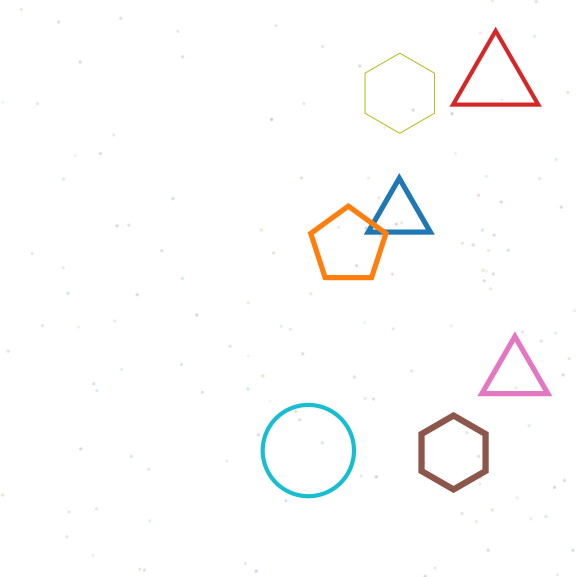[{"shape": "triangle", "thickness": 2.5, "radius": 0.31, "center": [0.691, 0.628]}, {"shape": "pentagon", "thickness": 2.5, "radius": 0.34, "center": [0.603, 0.574]}, {"shape": "triangle", "thickness": 2, "radius": 0.43, "center": [0.858, 0.861]}, {"shape": "hexagon", "thickness": 3, "radius": 0.32, "center": [0.785, 0.216]}, {"shape": "triangle", "thickness": 2.5, "radius": 0.33, "center": [0.892, 0.351]}, {"shape": "hexagon", "thickness": 0.5, "radius": 0.35, "center": [0.692, 0.838]}, {"shape": "circle", "thickness": 2, "radius": 0.4, "center": [0.534, 0.219]}]